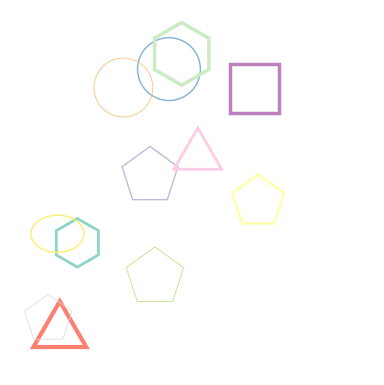[{"shape": "hexagon", "thickness": 2, "radius": 0.32, "center": [0.201, 0.369]}, {"shape": "pentagon", "thickness": 2, "radius": 0.35, "center": [0.671, 0.477]}, {"shape": "pentagon", "thickness": 1, "radius": 0.38, "center": [0.39, 0.543]}, {"shape": "triangle", "thickness": 3, "radius": 0.4, "center": [0.155, 0.138]}, {"shape": "circle", "thickness": 1, "radius": 0.41, "center": [0.439, 0.82]}, {"shape": "circle", "thickness": 0.5, "radius": 0.38, "center": [0.32, 0.773]}, {"shape": "pentagon", "thickness": 0.5, "radius": 0.39, "center": [0.402, 0.281]}, {"shape": "triangle", "thickness": 2, "radius": 0.36, "center": [0.514, 0.596]}, {"shape": "pentagon", "thickness": 0.5, "radius": 0.32, "center": [0.125, 0.171]}, {"shape": "square", "thickness": 2.5, "radius": 0.32, "center": [0.66, 0.77]}, {"shape": "hexagon", "thickness": 2.5, "radius": 0.41, "center": [0.472, 0.86]}, {"shape": "oval", "thickness": 1, "radius": 0.34, "center": [0.149, 0.393]}]